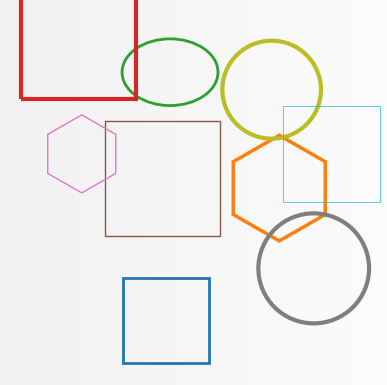[{"shape": "square", "thickness": 2, "radius": 0.55, "center": [0.428, 0.168]}, {"shape": "hexagon", "thickness": 2.5, "radius": 0.69, "center": [0.721, 0.511]}, {"shape": "oval", "thickness": 2, "radius": 0.62, "center": [0.439, 0.812]}, {"shape": "square", "thickness": 3, "radius": 0.74, "center": [0.203, 0.891]}, {"shape": "square", "thickness": 1, "radius": 0.74, "center": [0.419, 0.537]}, {"shape": "hexagon", "thickness": 1, "radius": 0.51, "center": [0.211, 0.6]}, {"shape": "circle", "thickness": 3, "radius": 0.71, "center": [0.81, 0.303]}, {"shape": "circle", "thickness": 3, "radius": 0.64, "center": [0.701, 0.767]}, {"shape": "square", "thickness": 0.5, "radius": 0.63, "center": [0.856, 0.601]}]